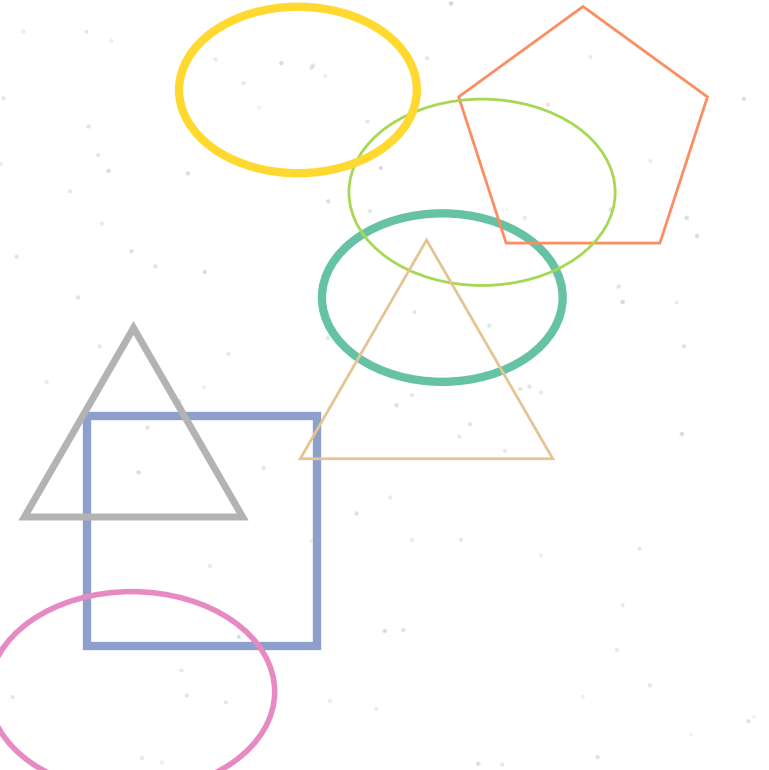[{"shape": "oval", "thickness": 3, "radius": 0.78, "center": [0.574, 0.614]}, {"shape": "pentagon", "thickness": 1, "radius": 0.85, "center": [0.757, 0.822]}, {"shape": "square", "thickness": 3, "radius": 0.75, "center": [0.263, 0.311]}, {"shape": "oval", "thickness": 2, "radius": 0.93, "center": [0.171, 0.102]}, {"shape": "oval", "thickness": 1, "radius": 0.86, "center": [0.626, 0.75]}, {"shape": "oval", "thickness": 3, "radius": 0.77, "center": [0.387, 0.883]}, {"shape": "triangle", "thickness": 1, "radius": 0.95, "center": [0.554, 0.499]}, {"shape": "triangle", "thickness": 2.5, "radius": 0.82, "center": [0.173, 0.41]}]